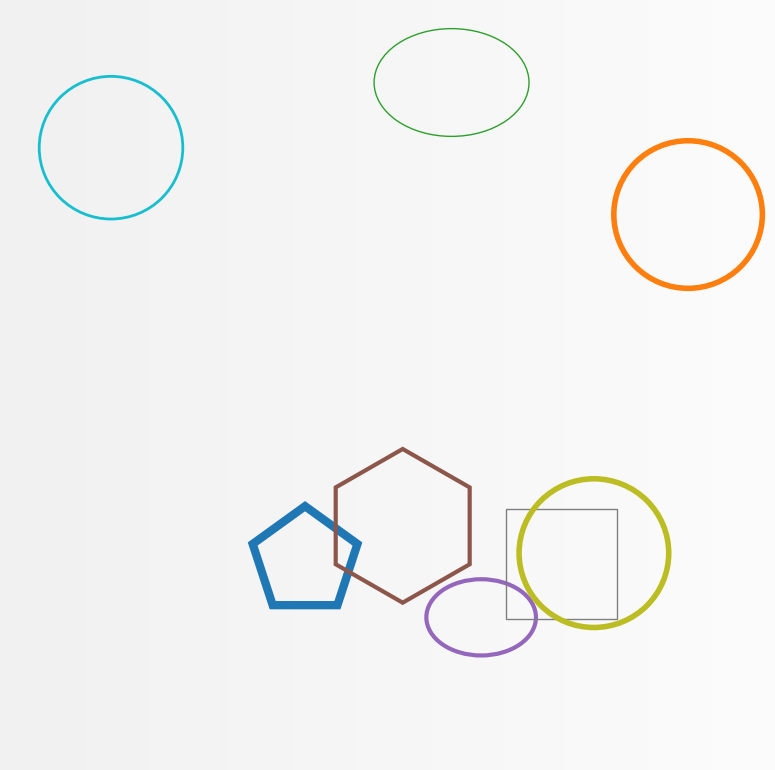[{"shape": "pentagon", "thickness": 3, "radius": 0.36, "center": [0.394, 0.272]}, {"shape": "circle", "thickness": 2, "radius": 0.48, "center": [0.888, 0.721]}, {"shape": "oval", "thickness": 0.5, "radius": 0.5, "center": [0.583, 0.893]}, {"shape": "oval", "thickness": 1.5, "radius": 0.35, "center": [0.621, 0.198]}, {"shape": "hexagon", "thickness": 1.5, "radius": 0.5, "center": [0.52, 0.317]}, {"shape": "square", "thickness": 0.5, "radius": 0.36, "center": [0.725, 0.267]}, {"shape": "circle", "thickness": 2, "radius": 0.48, "center": [0.766, 0.282]}, {"shape": "circle", "thickness": 1, "radius": 0.46, "center": [0.143, 0.808]}]